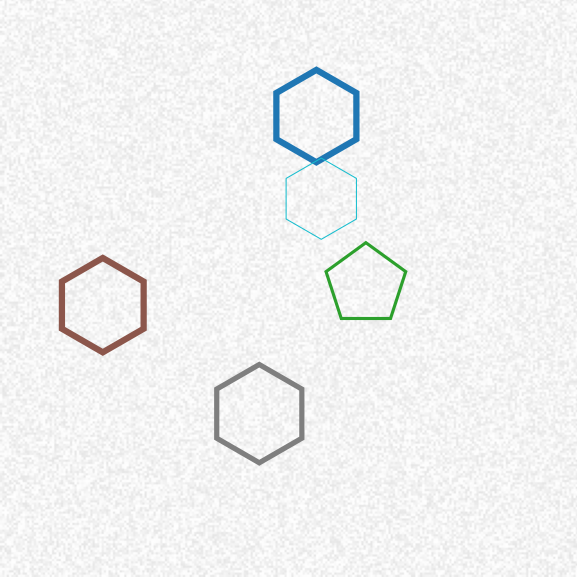[{"shape": "hexagon", "thickness": 3, "radius": 0.4, "center": [0.548, 0.798]}, {"shape": "pentagon", "thickness": 1.5, "radius": 0.36, "center": [0.634, 0.506]}, {"shape": "hexagon", "thickness": 3, "radius": 0.41, "center": [0.178, 0.471]}, {"shape": "hexagon", "thickness": 2.5, "radius": 0.43, "center": [0.449, 0.283]}, {"shape": "hexagon", "thickness": 0.5, "radius": 0.35, "center": [0.556, 0.655]}]